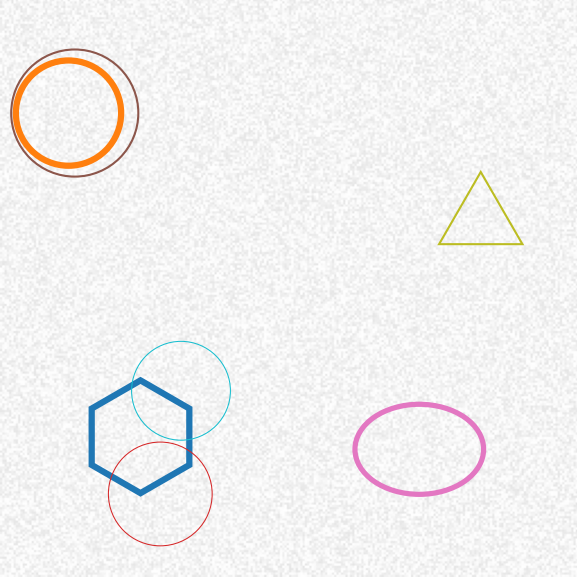[{"shape": "hexagon", "thickness": 3, "radius": 0.49, "center": [0.243, 0.243]}, {"shape": "circle", "thickness": 3, "radius": 0.46, "center": [0.119, 0.803]}, {"shape": "circle", "thickness": 0.5, "radius": 0.45, "center": [0.278, 0.144]}, {"shape": "circle", "thickness": 1, "radius": 0.55, "center": [0.129, 0.803]}, {"shape": "oval", "thickness": 2.5, "radius": 0.56, "center": [0.726, 0.221]}, {"shape": "triangle", "thickness": 1, "radius": 0.42, "center": [0.832, 0.618]}, {"shape": "circle", "thickness": 0.5, "radius": 0.43, "center": [0.313, 0.322]}]